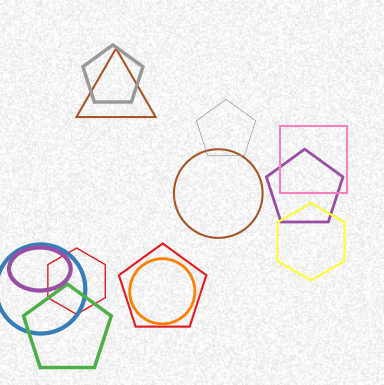[{"shape": "hexagon", "thickness": 1, "radius": 0.43, "center": [0.199, 0.27]}, {"shape": "pentagon", "thickness": 1.5, "radius": 0.6, "center": [0.422, 0.248]}, {"shape": "circle", "thickness": 3, "radius": 0.58, "center": [0.106, 0.249]}, {"shape": "pentagon", "thickness": 2.5, "radius": 0.6, "center": [0.175, 0.142]}, {"shape": "oval", "thickness": 3, "radius": 0.4, "center": [0.104, 0.301]}, {"shape": "pentagon", "thickness": 2, "radius": 0.52, "center": [0.791, 0.508]}, {"shape": "circle", "thickness": 2, "radius": 0.42, "center": [0.422, 0.243]}, {"shape": "hexagon", "thickness": 1.5, "radius": 0.5, "center": [0.808, 0.372]}, {"shape": "triangle", "thickness": 1.5, "radius": 0.59, "center": [0.301, 0.755]}, {"shape": "circle", "thickness": 1.5, "radius": 0.58, "center": [0.567, 0.497]}, {"shape": "square", "thickness": 1.5, "radius": 0.43, "center": [0.815, 0.586]}, {"shape": "pentagon", "thickness": 0.5, "radius": 0.41, "center": [0.587, 0.661]}, {"shape": "pentagon", "thickness": 2.5, "radius": 0.41, "center": [0.293, 0.801]}]